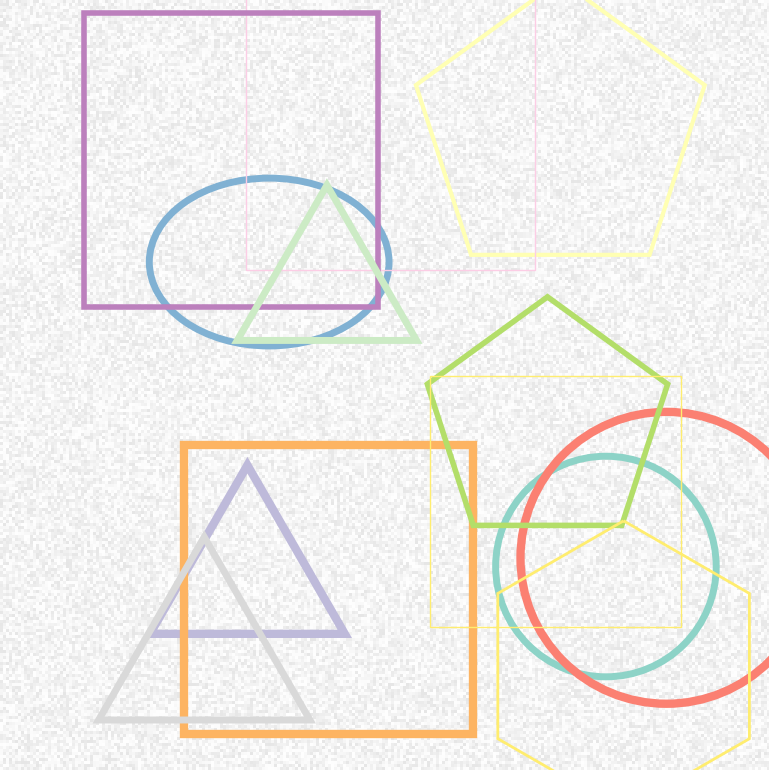[{"shape": "circle", "thickness": 2.5, "radius": 0.72, "center": [0.787, 0.264]}, {"shape": "pentagon", "thickness": 1.5, "radius": 0.99, "center": [0.728, 0.829]}, {"shape": "triangle", "thickness": 3, "radius": 0.73, "center": [0.321, 0.25]}, {"shape": "circle", "thickness": 3, "radius": 0.95, "center": [0.865, 0.276]}, {"shape": "oval", "thickness": 2.5, "radius": 0.78, "center": [0.35, 0.66]}, {"shape": "square", "thickness": 3, "radius": 0.94, "center": [0.427, 0.234]}, {"shape": "pentagon", "thickness": 2, "radius": 0.82, "center": [0.711, 0.45]}, {"shape": "square", "thickness": 0.5, "radius": 0.94, "center": [0.507, 0.837]}, {"shape": "triangle", "thickness": 2.5, "radius": 0.79, "center": [0.265, 0.144]}, {"shape": "square", "thickness": 2, "radius": 0.96, "center": [0.3, 0.792]}, {"shape": "triangle", "thickness": 2.5, "radius": 0.67, "center": [0.425, 0.625]}, {"shape": "hexagon", "thickness": 1, "radius": 0.94, "center": [0.81, 0.135]}, {"shape": "square", "thickness": 0.5, "radius": 0.82, "center": [0.721, 0.349]}]